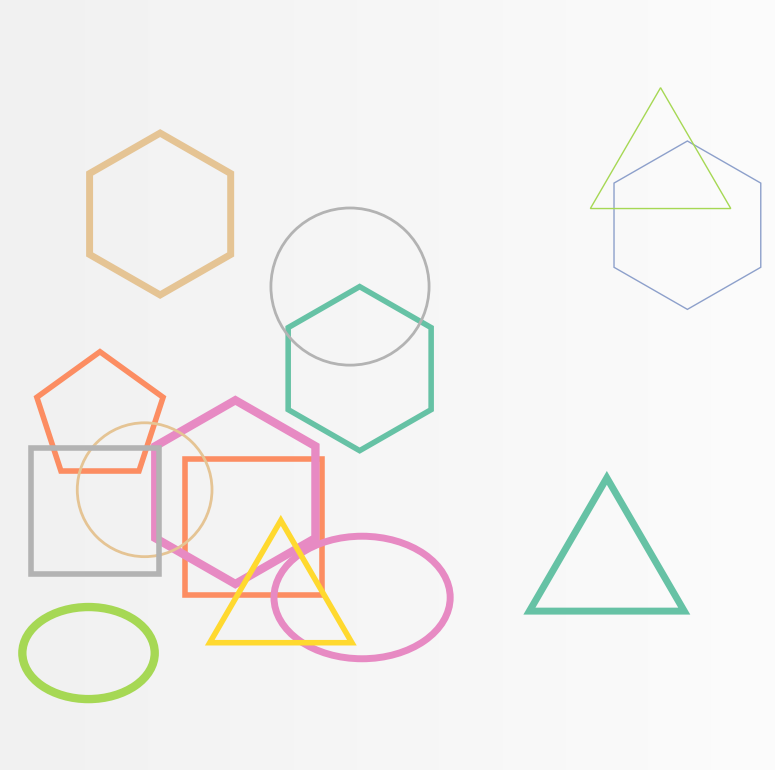[{"shape": "hexagon", "thickness": 2, "radius": 0.53, "center": [0.464, 0.521]}, {"shape": "triangle", "thickness": 2.5, "radius": 0.58, "center": [0.783, 0.264]}, {"shape": "pentagon", "thickness": 2, "radius": 0.43, "center": [0.129, 0.458]}, {"shape": "square", "thickness": 2, "radius": 0.44, "center": [0.327, 0.316]}, {"shape": "hexagon", "thickness": 0.5, "radius": 0.55, "center": [0.887, 0.708]}, {"shape": "hexagon", "thickness": 3, "radius": 0.6, "center": [0.304, 0.361]}, {"shape": "oval", "thickness": 2.5, "radius": 0.57, "center": [0.467, 0.224]}, {"shape": "oval", "thickness": 3, "radius": 0.43, "center": [0.114, 0.152]}, {"shape": "triangle", "thickness": 0.5, "radius": 0.52, "center": [0.852, 0.781]}, {"shape": "triangle", "thickness": 2, "radius": 0.53, "center": [0.362, 0.218]}, {"shape": "circle", "thickness": 1, "radius": 0.43, "center": [0.187, 0.364]}, {"shape": "hexagon", "thickness": 2.5, "radius": 0.53, "center": [0.207, 0.722]}, {"shape": "circle", "thickness": 1, "radius": 0.51, "center": [0.452, 0.628]}, {"shape": "square", "thickness": 2, "radius": 0.41, "center": [0.122, 0.336]}]